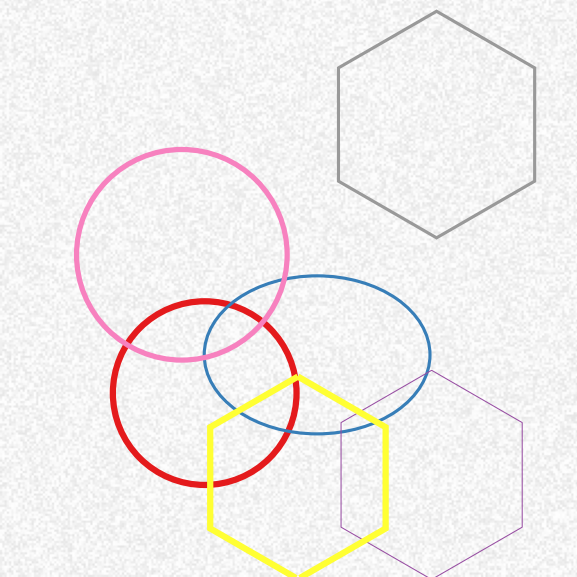[{"shape": "circle", "thickness": 3, "radius": 0.8, "center": [0.354, 0.318]}, {"shape": "oval", "thickness": 1.5, "radius": 0.98, "center": [0.549, 0.385]}, {"shape": "hexagon", "thickness": 0.5, "radius": 0.91, "center": [0.747, 0.177]}, {"shape": "hexagon", "thickness": 3, "radius": 0.88, "center": [0.516, 0.172]}, {"shape": "circle", "thickness": 2.5, "radius": 0.91, "center": [0.315, 0.558]}, {"shape": "hexagon", "thickness": 1.5, "radius": 0.98, "center": [0.756, 0.783]}]